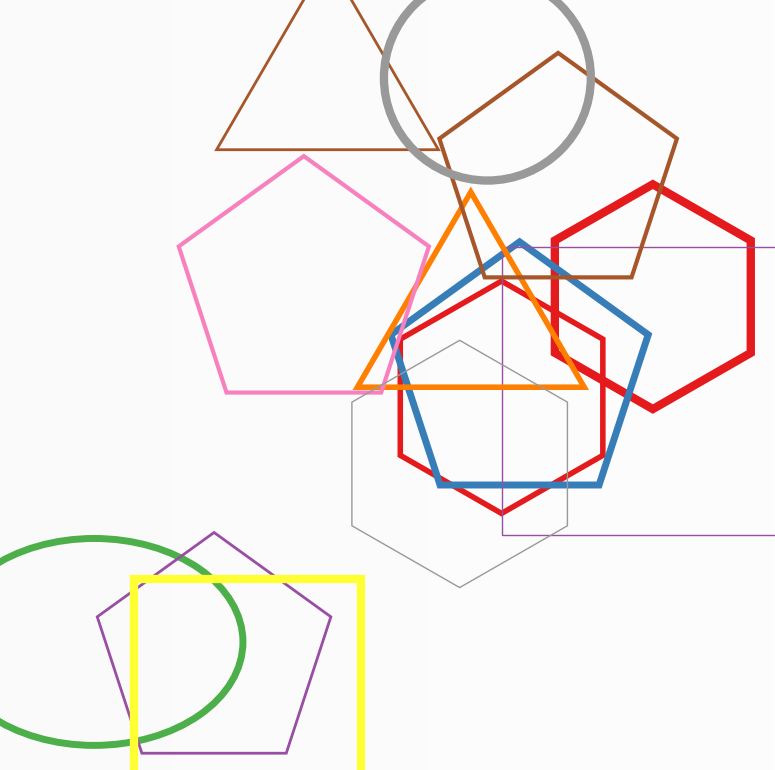[{"shape": "hexagon", "thickness": 3, "radius": 0.73, "center": [0.842, 0.615]}, {"shape": "hexagon", "thickness": 2, "radius": 0.75, "center": [0.647, 0.484]}, {"shape": "pentagon", "thickness": 2.5, "radius": 0.87, "center": [0.67, 0.511]}, {"shape": "oval", "thickness": 2.5, "radius": 0.96, "center": [0.122, 0.166]}, {"shape": "pentagon", "thickness": 1, "radius": 0.79, "center": [0.276, 0.15]}, {"shape": "square", "thickness": 0.5, "radius": 0.94, "center": [0.834, 0.492]}, {"shape": "triangle", "thickness": 2, "radius": 0.84, "center": [0.608, 0.582]}, {"shape": "square", "thickness": 3, "radius": 0.73, "center": [0.32, 0.101]}, {"shape": "pentagon", "thickness": 1.5, "radius": 0.81, "center": [0.72, 0.77]}, {"shape": "triangle", "thickness": 1, "radius": 0.83, "center": [0.423, 0.888]}, {"shape": "pentagon", "thickness": 1.5, "radius": 0.85, "center": [0.392, 0.628]}, {"shape": "hexagon", "thickness": 0.5, "radius": 0.8, "center": [0.593, 0.397]}, {"shape": "circle", "thickness": 3, "radius": 0.67, "center": [0.629, 0.899]}]